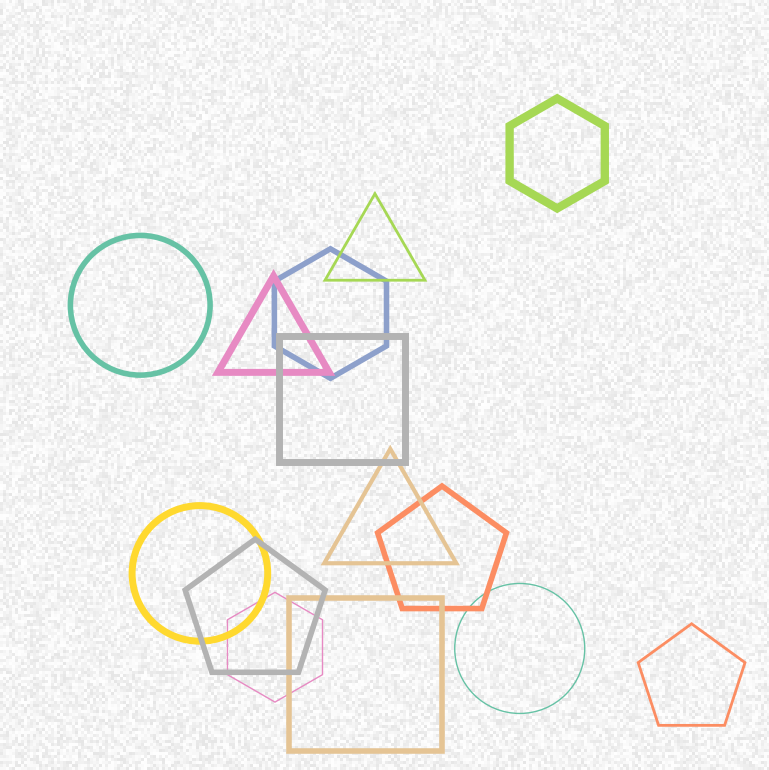[{"shape": "circle", "thickness": 2, "radius": 0.45, "center": [0.182, 0.604]}, {"shape": "circle", "thickness": 0.5, "radius": 0.42, "center": [0.675, 0.158]}, {"shape": "pentagon", "thickness": 2, "radius": 0.44, "center": [0.574, 0.281]}, {"shape": "pentagon", "thickness": 1, "radius": 0.36, "center": [0.898, 0.117]}, {"shape": "hexagon", "thickness": 2, "radius": 0.42, "center": [0.429, 0.593]}, {"shape": "triangle", "thickness": 2.5, "radius": 0.42, "center": [0.355, 0.558]}, {"shape": "hexagon", "thickness": 0.5, "radius": 0.36, "center": [0.357, 0.159]}, {"shape": "hexagon", "thickness": 3, "radius": 0.36, "center": [0.724, 0.801]}, {"shape": "triangle", "thickness": 1, "radius": 0.37, "center": [0.487, 0.674]}, {"shape": "circle", "thickness": 2.5, "radius": 0.44, "center": [0.26, 0.255]}, {"shape": "square", "thickness": 2, "radius": 0.5, "center": [0.474, 0.124]}, {"shape": "triangle", "thickness": 1.5, "radius": 0.5, "center": [0.507, 0.318]}, {"shape": "pentagon", "thickness": 2, "radius": 0.48, "center": [0.331, 0.204]}, {"shape": "square", "thickness": 2.5, "radius": 0.41, "center": [0.444, 0.482]}]